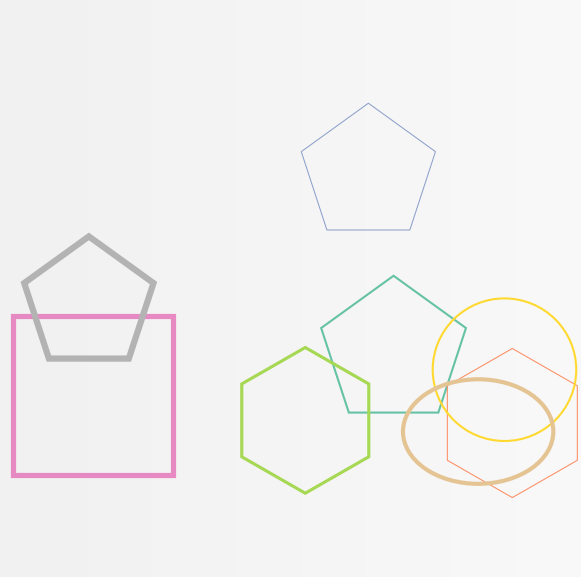[{"shape": "pentagon", "thickness": 1, "radius": 0.65, "center": [0.677, 0.391]}, {"shape": "hexagon", "thickness": 0.5, "radius": 0.65, "center": [0.881, 0.267]}, {"shape": "pentagon", "thickness": 0.5, "radius": 0.61, "center": [0.634, 0.699]}, {"shape": "square", "thickness": 2.5, "radius": 0.69, "center": [0.16, 0.314]}, {"shape": "hexagon", "thickness": 1.5, "radius": 0.63, "center": [0.525, 0.271]}, {"shape": "circle", "thickness": 1, "radius": 0.62, "center": [0.868, 0.359]}, {"shape": "oval", "thickness": 2, "radius": 0.65, "center": [0.823, 0.252]}, {"shape": "pentagon", "thickness": 3, "radius": 0.58, "center": [0.153, 0.473]}]